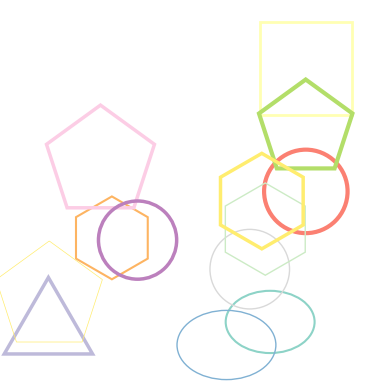[{"shape": "oval", "thickness": 1.5, "radius": 0.58, "center": [0.702, 0.164]}, {"shape": "square", "thickness": 2, "radius": 0.6, "center": [0.794, 0.822]}, {"shape": "triangle", "thickness": 2.5, "radius": 0.66, "center": [0.126, 0.147]}, {"shape": "circle", "thickness": 3, "radius": 0.54, "center": [0.794, 0.503]}, {"shape": "oval", "thickness": 1, "radius": 0.64, "center": [0.588, 0.104]}, {"shape": "hexagon", "thickness": 1.5, "radius": 0.54, "center": [0.291, 0.382]}, {"shape": "pentagon", "thickness": 3, "radius": 0.64, "center": [0.794, 0.666]}, {"shape": "pentagon", "thickness": 2.5, "radius": 0.74, "center": [0.261, 0.58]}, {"shape": "circle", "thickness": 1, "radius": 0.52, "center": [0.649, 0.301]}, {"shape": "circle", "thickness": 2.5, "radius": 0.51, "center": [0.357, 0.376]}, {"shape": "hexagon", "thickness": 1, "radius": 0.6, "center": [0.689, 0.405]}, {"shape": "hexagon", "thickness": 2.5, "radius": 0.62, "center": [0.68, 0.478]}, {"shape": "pentagon", "thickness": 0.5, "radius": 0.73, "center": [0.128, 0.229]}]